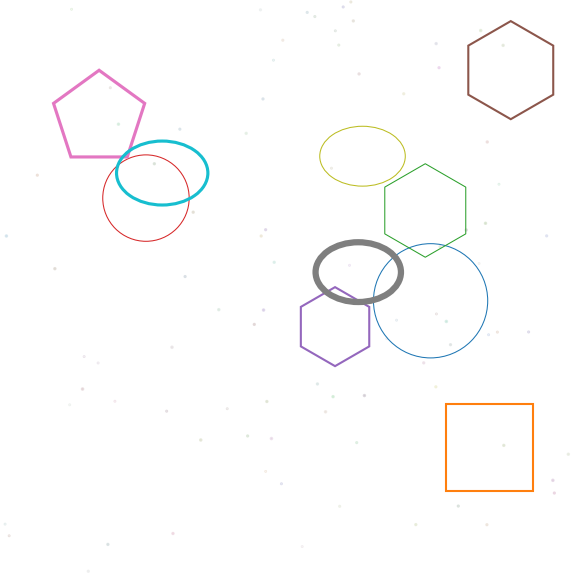[{"shape": "circle", "thickness": 0.5, "radius": 0.49, "center": [0.746, 0.478]}, {"shape": "square", "thickness": 1, "radius": 0.37, "center": [0.847, 0.224]}, {"shape": "hexagon", "thickness": 0.5, "radius": 0.4, "center": [0.736, 0.635]}, {"shape": "circle", "thickness": 0.5, "radius": 0.37, "center": [0.253, 0.656]}, {"shape": "hexagon", "thickness": 1, "radius": 0.34, "center": [0.58, 0.434]}, {"shape": "hexagon", "thickness": 1, "radius": 0.42, "center": [0.884, 0.878]}, {"shape": "pentagon", "thickness": 1.5, "radius": 0.41, "center": [0.172, 0.794]}, {"shape": "oval", "thickness": 3, "radius": 0.37, "center": [0.62, 0.528]}, {"shape": "oval", "thickness": 0.5, "radius": 0.37, "center": [0.628, 0.729]}, {"shape": "oval", "thickness": 1.5, "radius": 0.4, "center": [0.281, 0.7]}]